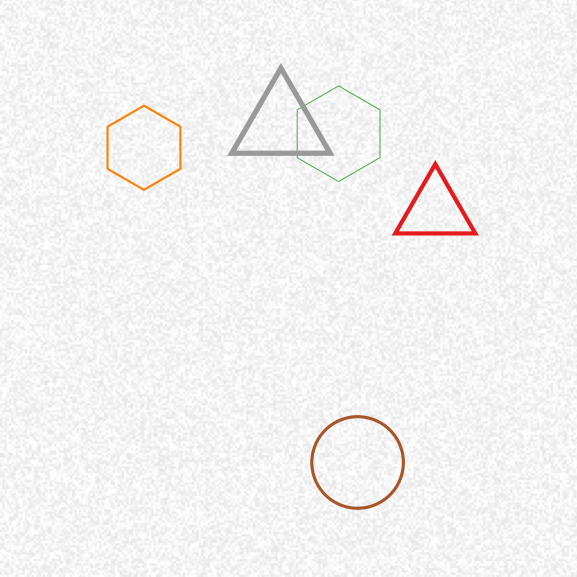[{"shape": "triangle", "thickness": 2, "radius": 0.4, "center": [0.754, 0.635]}, {"shape": "hexagon", "thickness": 0.5, "radius": 0.41, "center": [0.586, 0.768]}, {"shape": "hexagon", "thickness": 1, "radius": 0.36, "center": [0.249, 0.743]}, {"shape": "circle", "thickness": 1.5, "radius": 0.4, "center": [0.619, 0.198]}, {"shape": "triangle", "thickness": 2.5, "radius": 0.49, "center": [0.486, 0.783]}]